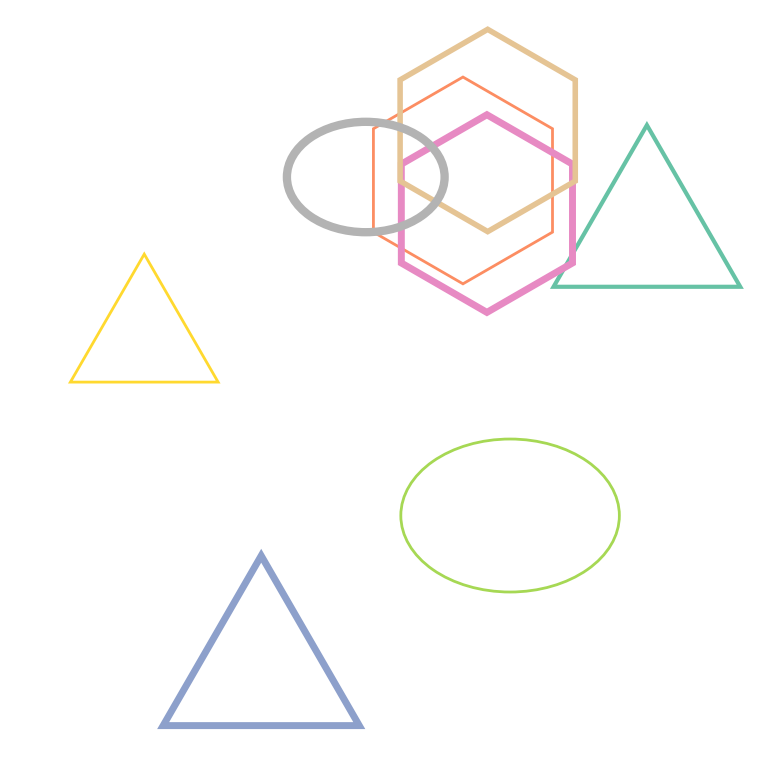[{"shape": "triangle", "thickness": 1.5, "radius": 0.7, "center": [0.84, 0.698]}, {"shape": "hexagon", "thickness": 1, "radius": 0.67, "center": [0.601, 0.766]}, {"shape": "triangle", "thickness": 2.5, "radius": 0.74, "center": [0.339, 0.131]}, {"shape": "hexagon", "thickness": 2.5, "radius": 0.64, "center": [0.632, 0.723]}, {"shape": "oval", "thickness": 1, "radius": 0.71, "center": [0.662, 0.33]}, {"shape": "triangle", "thickness": 1, "radius": 0.55, "center": [0.187, 0.559]}, {"shape": "hexagon", "thickness": 2, "radius": 0.66, "center": [0.633, 0.831]}, {"shape": "oval", "thickness": 3, "radius": 0.51, "center": [0.475, 0.77]}]